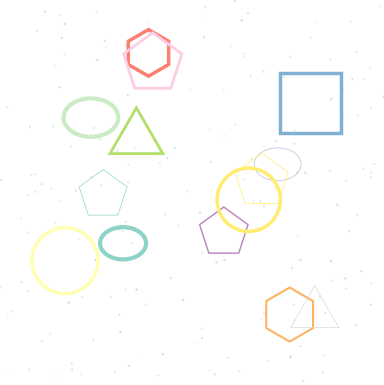[{"shape": "oval", "thickness": 3, "radius": 0.3, "center": [0.32, 0.368]}, {"shape": "pentagon", "thickness": 0.5, "radius": 0.33, "center": [0.268, 0.494]}, {"shape": "circle", "thickness": 2.5, "radius": 0.43, "center": [0.169, 0.323]}, {"shape": "oval", "thickness": 0.5, "radius": 0.3, "center": [0.721, 0.573]}, {"shape": "hexagon", "thickness": 2.5, "radius": 0.3, "center": [0.386, 0.863]}, {"shape": "square", "thickness": 2.5, "radius": 0.39, "center": [0.806, 0.732]}, {"shape": "hexagon", "thickness": 1.5, "radius": 0.35, "center": [0.752, 0.183]}, {"shape": "triangle", "thickness": 2, "radius": 0.4, "center": [0.354, 0.641]}, {"shape": "pentagon", "thickness": 2, "radius": 0.4, "center": [0.397, 0.835]}, {"shape": "triangle", "thickness": 0.5, "radius": 0.36, "center": [0.817, 0.185]}, {"shape": "pentagon", "thickness": 1, "radius": 0.33, "center": [0.581, 0.396]}, {"shape": "oval", "thickness": 3, "radius": 0.36, "center": [0.236, 0.695]}, {"shape": "circle", "thickness": 2.5, "radius": 0.41, "center": [0.646, 0.481]}, {"shape": "pentagon", "thickness": 0.5, "radius": 0.36, "center": [0.68, 0.53]}]